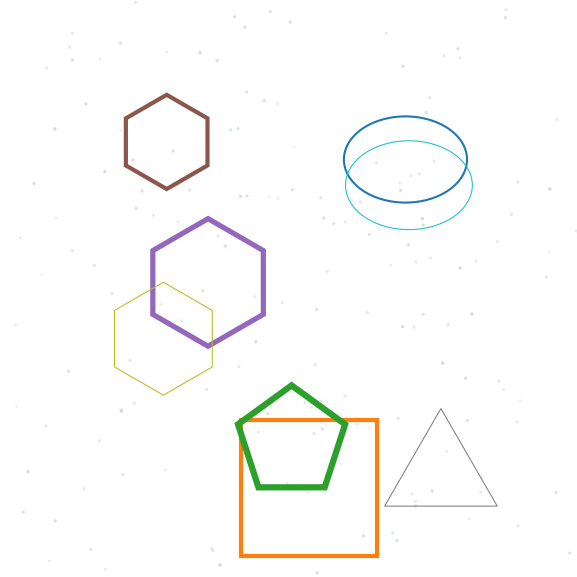[{"shape": "oval", "thickness": 1, "radius": 0.53, "center": [0.702, 0.723]}, {"shape": "square", "thickness": 2, "radius": 0.59, "center": [0.535, 0.155]}, {"shape": "pentagon", "thickness": 3, "radius": 0.49, "center": [0.505, 0.234]}, {"shape": "hexagon", "thickness": 2.5, "radius": 0.55, "center": [0.36, 0.51]}, {"shape": "hexagon", "thickness": 2, "radius": 0.41, "center": [0.289, 0.753]}, {"shape": "triangle", "thickness": 0.5, "radius": 0.56, "center": [0.764, 0.179]}, {"shape": "hexagon", "thickness": 0.5, "radius": 0.49, "center": [0.283, 0.413]}, {"shape": "oval", "thickness": 0.5, "radius": 0.55, "center": [0.708, 0.678]}]